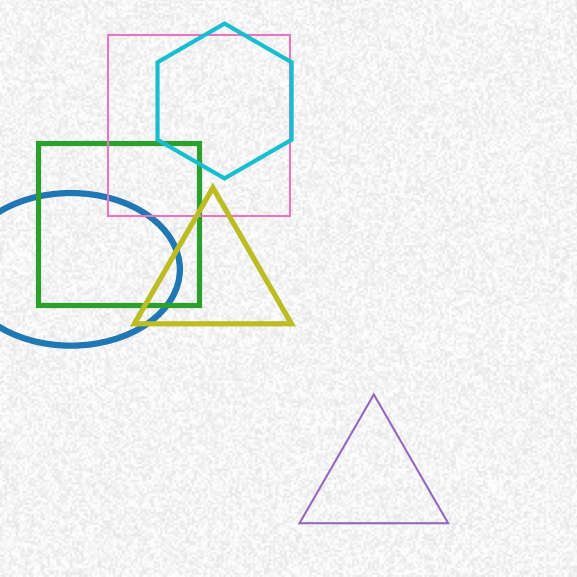[{"shape": "oval", "thickness": 3, "radius": 0.94, "center": [0.123, 0.533]}, {"shape": "square", "thickness": 2.5, "radius": 0.7, "center": [0.205, 0.611]}, {"shape": "triangle", "thickness": 1, "radius": 0.74, "center": [0.647, 0.167]}, {"shape": "square", "thickness": 1, "radius": 0.78, "center": [0.345, 0.782]}, {"shape": "triangle", "thickness": 2.5, "radius": 0.79, "center": [0.369, 0.517]}, {"shape": "hexagon", "thickness": 2, "radius": 0.67, "center": [0.389, 0.824]}]